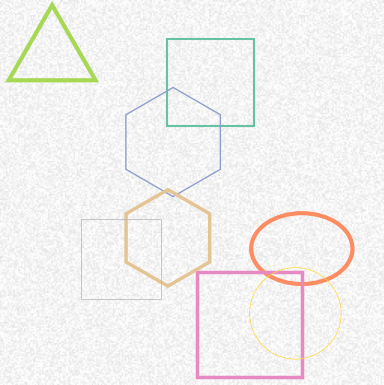[{"shape": "square", "thickness": 1.5, "radius": 0.57, "center": [0.546, 0.785]}, {"shape": "oval", "thickness": 3, "radius": 0.66, "center": [0.784, 0.354]}, {"shape": "hexagon", "thickness": 1, "radius": 0.71, "center": [0.45, 0.631]}, {"shape": "square", "thickness": 2.5, "radius": 0.68, "center": [0.649, 0.157]}, {"shape": "triangle", "thickness": 3, "radius": 0.65, "center": [0.135, 0.857]}, {"shape": "circle", "thickness": 0.5, "radius": 0.59, "center": [0.767, 0.186]}, {"shape": "hexagon", "thickness": 2.5, "radius": 0.63, "center": [0.436, 0.382]}, {"shape": "square", "thickness": 0.5, "radius": 0.52, "center": [0.314, 0.328]}]